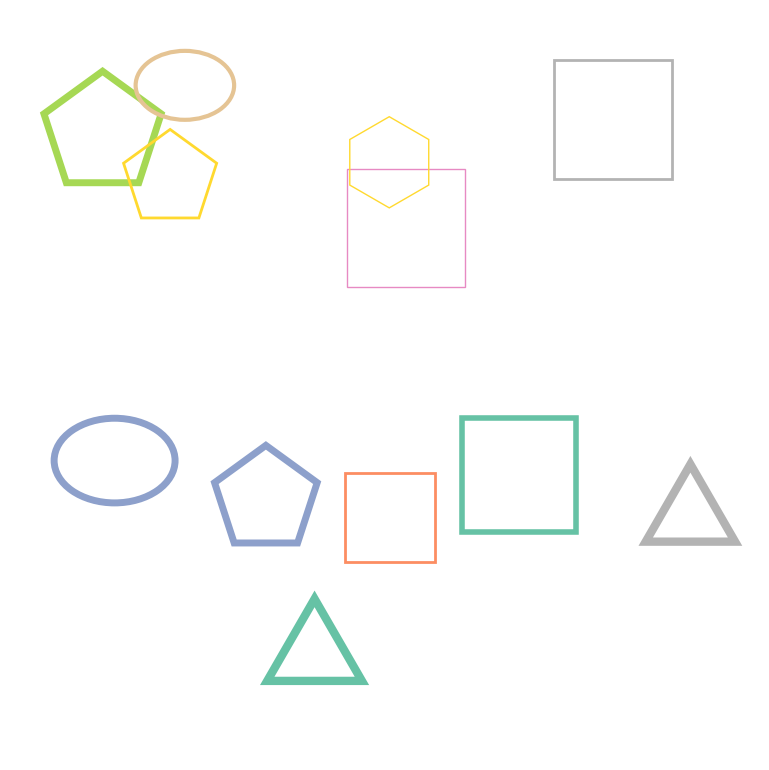[{"shape": "triangle", "thickness": 3, "radius": 0.36, "center": [0.409, 0.151]}, {"shape": "square", "thickness": 2, "radius": 0.37, "center": [0.674, 0.383]}, {"shape": "square", "thickness": 1, "radius": 0.29, "center": [0.506, 0.328]}, {"shape": "oval", "thickness": 2.5, "radius": 0.39, "center": [0.149, 0.402]}, {"shape": "pentagon", "thickness": 2.5, "radius": 0.35, "center": [0.345, 0.352]}, {"shape": "square", "thickness": 0.5, "radius": 0.38, "center": [0.527, 0.704]}, {"shape": "pentagon", "thickness": 2.5, "radius": 0.4, "center": [0.133, 0.827]}, {"shape": "pentagon", "thickness": 1, "radius": 0.32, "center": [0.221, 0.768]}, {"shape": "hexagon", "thickness": 0.5, "radius": 0.3, "center": [0.506, 0.789]}, {"shape": "oval", "thickness": 1.5, "radius": 0.32, "center": [0.24, 0.889]}, {"shape": "square", "thickness": 1, "radius": 0.39, "center": [0.796, 0.845]}, {"shape": "triangle", "thickness": 3, "radius": 0.33, "center": [0.897, 0.33]}]